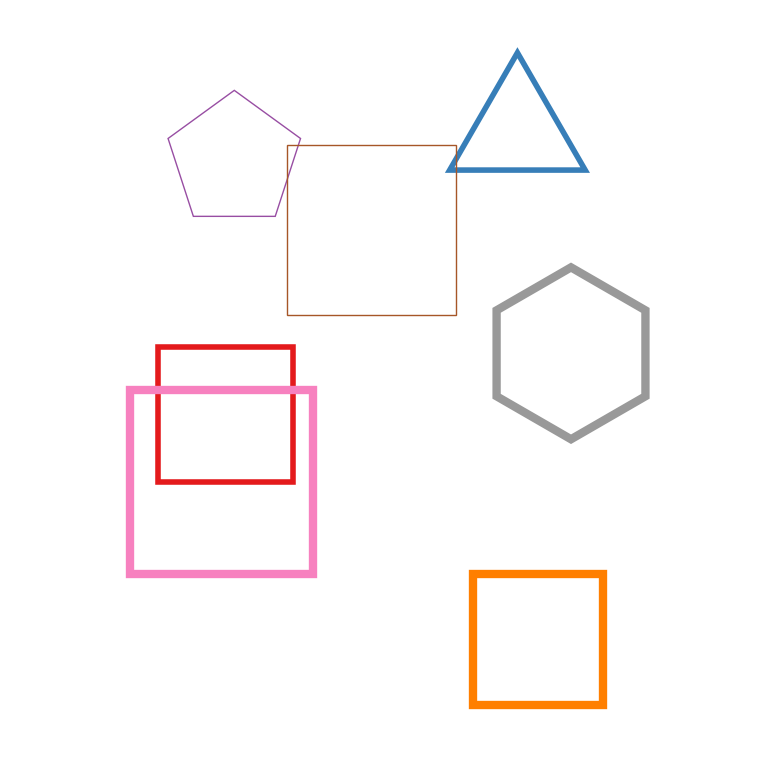[{"shape": "square", "thickness": 2, "radius": 0.44, "center": [0.293, 0.462]}, {"shape": "triangle", "thickness": 2, "radius": 0.51, "center": [0.672, 0.83]}, {"shape": "pentagon", "thickness": 0.5, "radius": 0.45, "center": [0.304, 0.792]}, {"shape": "square", "thickness": 3, "radius": 0.42, "center": [0.699, 0.17]}, {"shape": "square", "thickness": 0.5, "radius": 0.55, "center": [0.483, 0.701]}, {"shape": "square", "thickness": 3, "radius": 0.6, "center": [0.288, 0.374]}, {"shape": "hexagon", "thickness": 3, "radius": 0.56, "center": [0.742, 0.541]}]